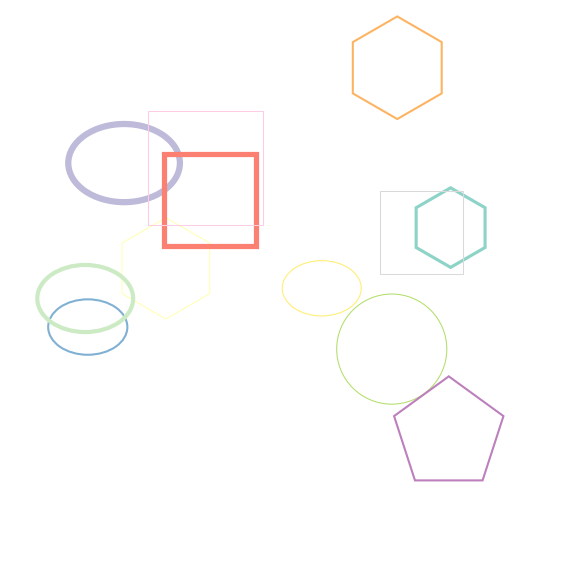[{"shape": "hexagon", "thickness": 1.5, "radius": 0.34, "center": [0.78, 0.605]}, {"shape": "hexagon", "thickness": 0.5, "radius": 0.44, "center": [0.287, 0.534]}, {"shape": "oval", "thickness": 3, "radius": 0.48, "center": [0.215, 0.717]}, {"shape": "square", "thickness": 2.5, "radius": 0.4, "center": [0.364, 0.653]}, {"shape": "oval", "thickness": 1, "radius": 0.34, "center": [0.152, 0.433]}, {"shape": "hexagon", "thickness": 1, "radius": 0.44, "center": [0.688, 0.882]}, {"shape": "circle", "thickness": 0.5, "radius": 0.48, "center": [0.678, 0.395]}, {"shape": "square", "thickness": 0.5, "radius": 0.5, "center": [0.356, 0.708]}, {"shape": "square", "thickness": 0.5, "radius": 0.36, "center": [0.731, 0.596]}, {"shape": "pentagon", "thickness": 1, "radius": 0.5, "center": [0.777, 0.248]}, {"shape": "oval", "thickness": 2, "radius": 0.41, "center": [0.148, 0.482]}, {"shape": "oval", "thickness": 0.5, "radius": 0.34, "center": [0.557, 0.5]}]